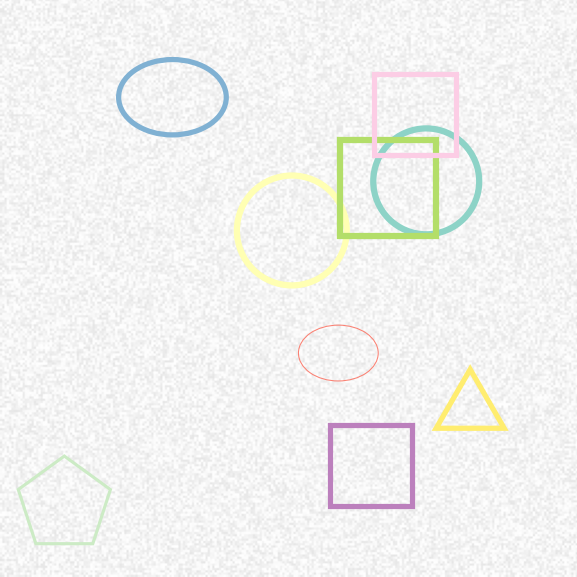[{"shape": "circle", "thickness": 3, "radius": 0.46, "center": [0.738, 0.685]}, {"shape": "circle", "thickness": 3, "radius": 0.48, "center": [0.505, 0.6]}, {"shape": "oval", "thickness": 0.5, "radius": 0.35, "center": [0.586, 0.388]}, {"shape": "oval", "thickness": 2.5, "radius": 0.47, "center": [0.299, 0.831]}, {"shape": "square", "thickness": 3, "radius": 0.41, "center": [0.672, 0.673]}, {"shape": "square", "thickness": 2.5, "radius": 0.35, "center": [0.719, 0.801]}, {"shape": "square", "thickness": 2.5, "radius": 0.35, "center": [0.642, 0.193]}, {"shape": "pentagon", "thickness": 1.5, "radius": 0.42, "center": [0.111, 0.126]}, {"shape": "triangle", "thickness": 2.5, "radius": 0.34, "center": [0.814, 0.292]}]